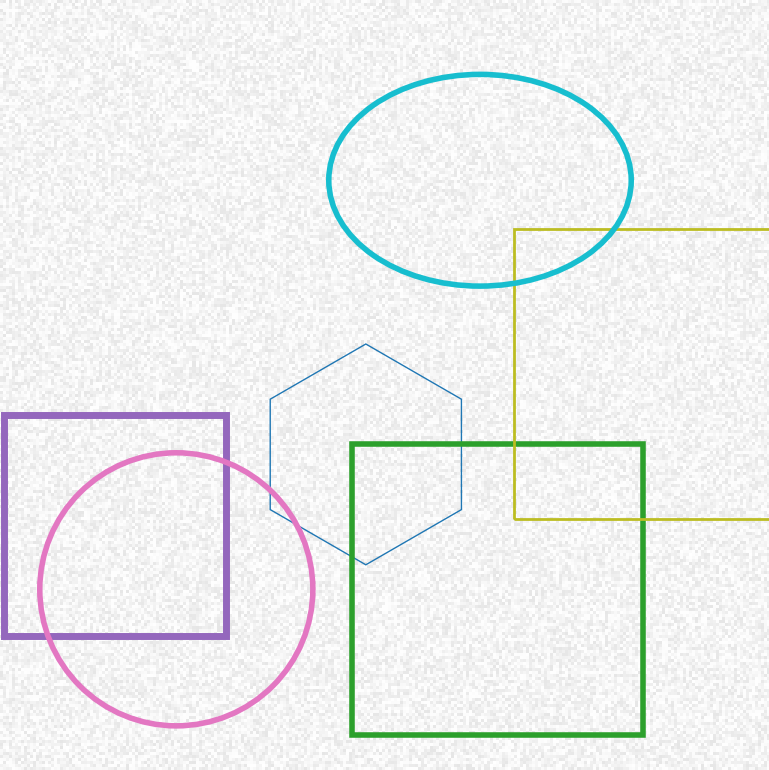[{"shape": "hexagon", "thickness": 0.5, "radius": 0.72, "center": [0.475, 0.41]}, {"shape": "square", "thickness": 2, "radius": 0.94, "center": [0.646, 0.234]}, {"shape": "square", "thickness": 2.5, "radius": 0.72, "center": [0.149, 0.317]}, {"shape": "circle", "thickness": 2, "radius": 0.89, "center": [0.229, 0.235]}, {"shape": "square", "thickness": 1, "radius": 0.94, "center": [0.856, 0.514]}, {"shape": "oval", "thickness": 2, "radius": 0.98, "center": [0.623, 0.766]}]